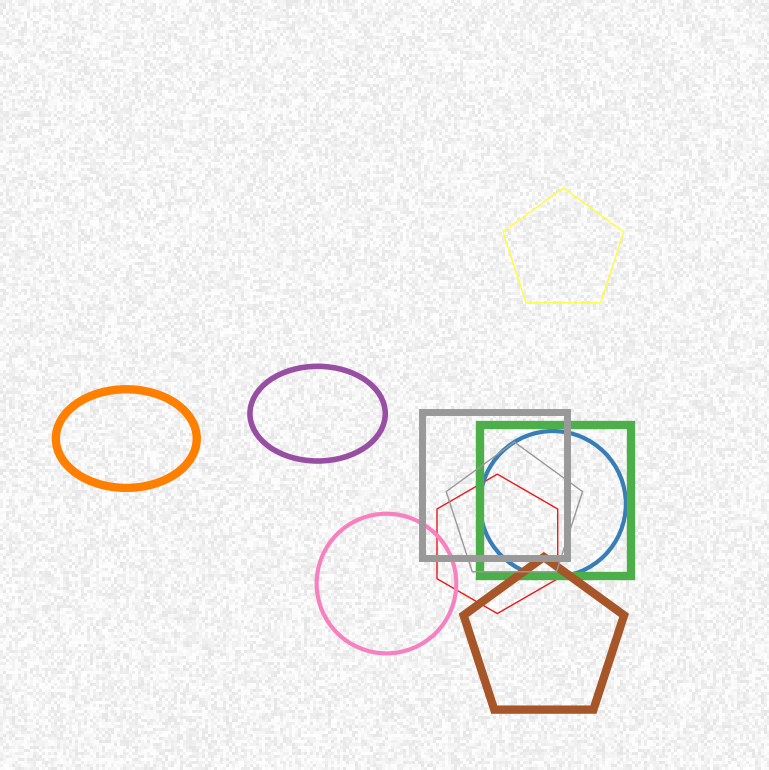[{"shape": "hexagon", "thickness": 0.5, "radius": 0.45, "center": [0.646, 0.294]}, {"shape": "circle", "thickness": 1.5, "radius": 0.47, "center": [0.718, 0.345]}, {"shape": "square", "thickness": 3, "radius": 0.49, "center": [0.721, 0.35]}, {"shape": "oval", "thickness": 2, "radius": 0.44, "center": [0.412, 0.463]}, {"shape": "oval", "thickness": 3, "radius": 0.46, "center": [0.164, 0.43]}, {"shape": "pentagon", "thickness": 0.5, "radius": 0.41, "center": [0.732, 0.673]}, {"shape": "pentagon", "thickness": 3, "radius": 0.55, "center": [0.706, 0.167]}, {"shape": "circle", "thickness": 1.5, "radius": 0.45, "center": [0.502, 0.242]}, {"shape": "pentagon", "thickness": 0.5, "radius": 0.47, "center": [0.668, 0.333]}, {"shape": "square", "thickness": 2.5, "radius": 0.47, "center": [0.642, 0.37]}]